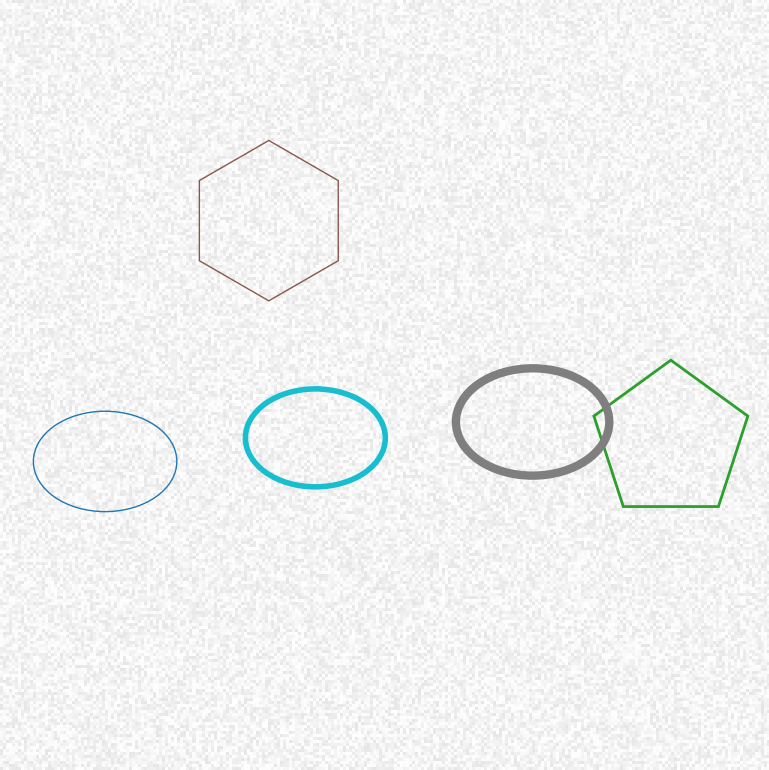[{"shape": "oval", "thickness": 0.5, "radius": 0.47, "center": [0.136, 0.401]}, {"shape": "pentagon", "thickness": 1, "radius": 0.53, "center": [0.871, 0.427]}, {"shape": "hexagon", "thickness": 0.5, "radius": 0.52, "center": [0.349, 0.713]}, {"shape": "oval", "thickness": 3, "radius": 0.5, "center": [0.692, 0.452]}, {"shape": "oval", "thickness": 2, "radius": 0.45, "center": [0.41, 0.431]}]